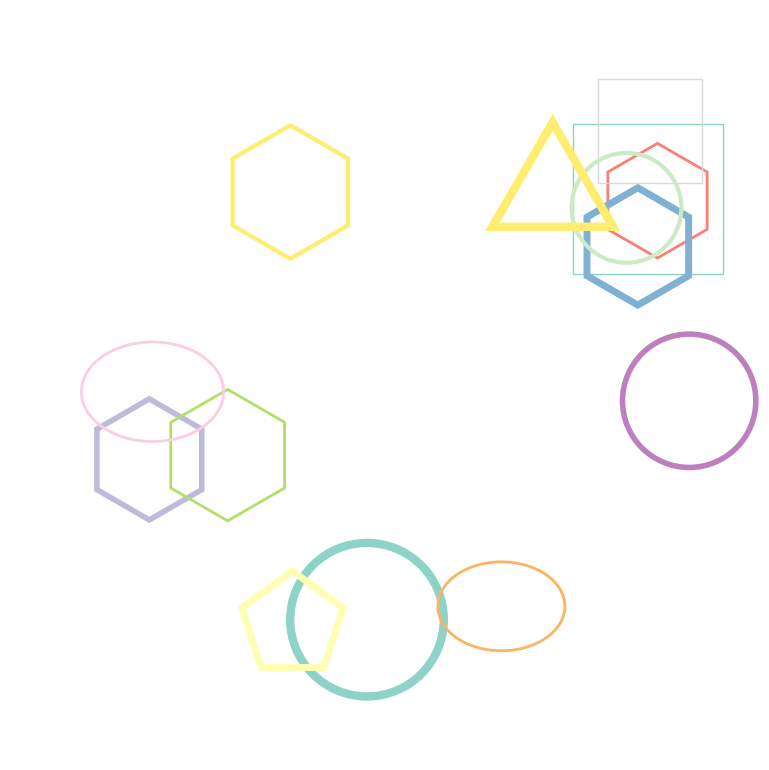[{"shape": "square", "thickness": 0.5, "radius": 0.49, "center": [0.842, 0.741]}, {"shape": "circle", "thickness": 3, "radius": 0.5, "center": [0.477, 0.195]}, {"shape": "pentagon", "thickness": 2.5, "radius": 0.35, "center": [0.38, 0.189]}, {"shape": "hexagon", "thickness": 2, "radius": 0.39, "center": [0.194, 0.403]}, {"shape": "hexagon", "thickness": 1, "radius": 0.37, "center": [0.854, 0.739]}, {"shape": "hexagon", "thickness": 2.5, "radius": 0.38, "center": [0.828, 0.68]}, {"shape": "oval", "thickness": 1, "radius": 0.41, "center": [0.651, 0.213]}, {"shape": "hexagon", "thickness": 1, "radius": 0.43, "center": [0.296, 0.409]}, {"shape": "oval", "thickness": 1, "radius": 0.46, "center": [0.198, 0.491]}, {"shape": "square", "thickness": 0.5, "radius": 0.34, "center": [0.844, 0.83]}, {"shape": "circle", "thickness": 2, "radius": 0.43, "center": [0.895, 0.479]}, {"shape": "circle", "thickness": 1.5, "radius": 0.36, "center": [0.814, 0.73]}, {"shape": "hexagon", "thickness": 1.5, "radius": 0.43, "center": [0.377, 0.751]}, {"shape": "triangle", "thickness": 3, "radius": 0.45, "center": [0.718, 0.751]}]